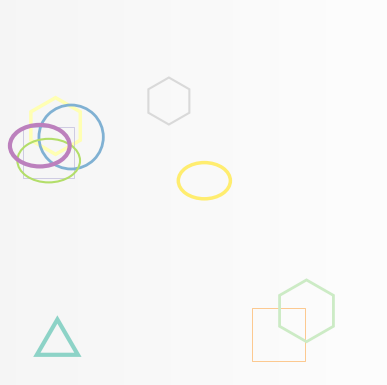[{"shape": "triangle", "thickness": 3, "radius": 0.31, "center": [0.148, 0.109]}, {"shape": "hexagon", "thickness": 2.5, "radius": 0.37, "center": [0.143, 0.673]}, {"shape": "square", "thickness": 0.5, "radius": 0.33, "center": [0.125, 0.605]}, {"shape": "circle", "thickness": 2, "radius": 0.42, "center": [0.184, 0.644]}, {"shape": "square", "thickness": 0.5, "radius": 0.34, "center": [0.72, 0.131]}, {"shape": "oval", "thickness": 1.5, "radius": 0.4, "center": [0.126, 0.583]}, {"shape": "hexagon", "thickness": 1.5, "radius": 0.31, "center": [0.436, 0.738]}, {"shape": "oval", "thickness": 3, "radius": 0.39, "center": [0.103, 0.622]}, {"shape": "hexagon", "thickness": 2, "radius": 0.4, "center": [0.791, 0.193]}, {"shape": "oval", "thickness": 2.5, "radius": 0.34, "center": [0.527, 0.531]}]